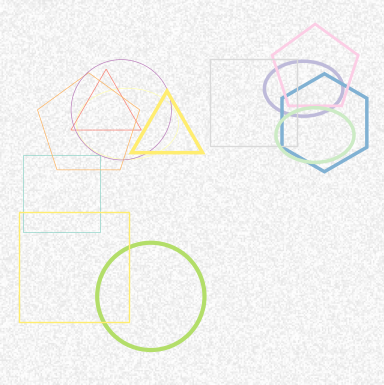[{"shape": "square", "thickness": 0.5, "radius": 0.5, "center": [0.159, 0.498]}, {"shape": "oval", "thickness": 0.5, "radius": 0.66, "center": [0.331, 0.678]}, {"shape": "oval", "thickness": 2.5, "radius": 0.51, "center": [0.789, 0.77]}, {"shape": "triangle", "thickness": 0.5, "radius": 0.53, "center": [0.276, 0.715]}, {"shape": "hexagon", "thickness": 2.5, "radius": 0.64, "center": [0.843, 0.681]}, {"shape": "pentagon", "thickness": 0.5, "radius": 0.7, "center": [0.23, 0.672]}, {"shape": "circle", "thickness": 3, "radius": 0.7, "center": [0.392, 0.23]}, {"shape": "pentagon", "thickness": 2, "radius": 0.59, "center": [0.819, 0.82]}, {"shape": "square", "thickness": 1, "radius": 0.56, "center": [0.658, 0.733]}, {"shape": "circle", "thickness": 0.5, "radius": 0.65, "center": [0.315, 0.715]}, {"shape": "oval", "thickness": 2.5, "radius": 0.51, "center": [0.818, 0.649]}, {"shape": "triangle", "thickness": 2.5, "radius": 0.53, "center": [0.434, 0.657]}, {"shape": "square", "thickness": 1, "radius": 0.72, "center": [0.191, 0.307]}]